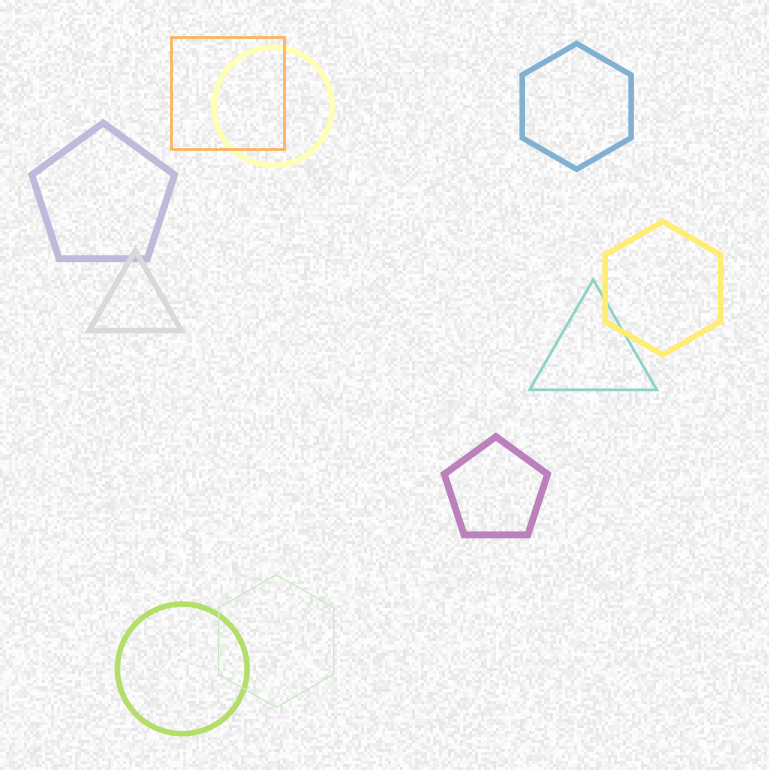[{"shape": "triangle", "thickness": 1, "radius": 0.48, "center": [0.77, 0.541]}, {"shape": "circle", "thickness": 2, "radius": 0.38, "center": [0.355, 0.862]}, {"shape": "pentagon", "thickness": 2.5, "radius": 0.49, "center": [0.134, 0.743]}, {"shape": "hexagon", "thickness": 2, "radius": 0.41, "center": [0.749, 0.862]}, {"shape": "square", "thickness": 1, "radius": 0.36, "center": [0.296, 0.879]}, {"shape": "circle", "thickness": 2, "radius": 0.42, "center": [0.237, 0.131]}, {"shape": "triangle", "thickness": 2, "radius": 0.35, "center": [0.176, 0.605]}, {"shape": "pentagon", "thickness": 2.5, "radius": 0.35, "center": [0.644, 0.362]}, {"shape": "hexagon", "thickness": 0.5, "radius": 0.43, "center": [0.359, 0.167]}, {"shape": "hexagon", "thickness": 2, "radius": 0.43, "center": [0.861, 0.626]}]